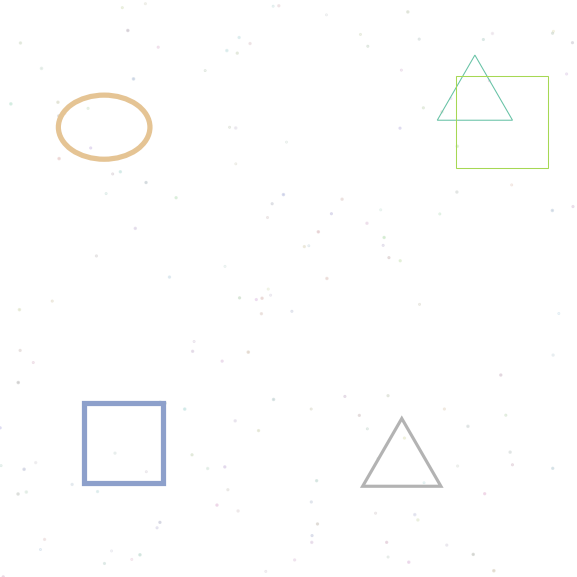[{"shape": "triangle", "thickness": 0.5, "radius": 0.38, "center": [0.822, 0.829]}, {"shape": "square", "thickness": 2.5, "radius": 0.34, "center": [0.214, 0.232]}, {"shape": "square", "thickness": 0.5, "radius": 0.4, "center": [0.87, 0.788]}, {"shape": "oval", "thickness": 2.5, "radius": 0.4, "center": [0.18, 0.779]}, {"shape": "triangle", "thickness": 1.5, "radius": 0.39, "center": [0.696, 0.196]}]